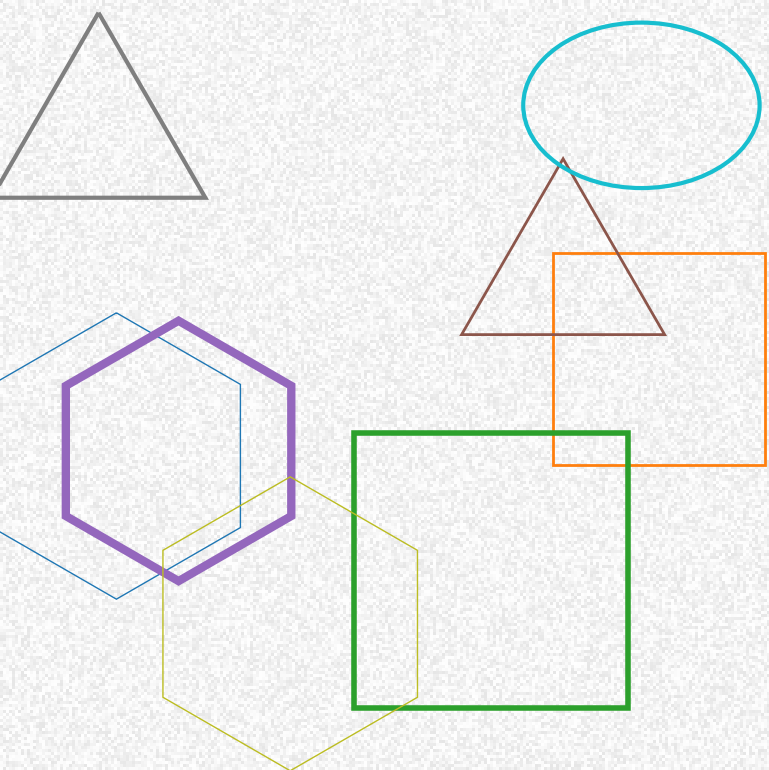[{"shape": "hexagon", "thickness": 0.5, "radius": 0.93, "center": [0.151, 0.408]}, {"shape": "square", "thickness": 1, "radius": 0.69, "center": [0.856, 0.534]}, {"shape": "square", "thickness": 2, "radius": 0.89, "center": [0.638, 0.259]}, {"shape": "hexagon", "thickness": 3, "radius": 0.85, "center": [0.232, 0.414]}, {"shape": "triangle", "thickness": 1, "radius": 0.76, "center": [0.731, 0.642]}, {"shape": "triangle", "thickness": 1.5, "radius": 0.8, "center": [0.128, 0.823]}, {"shape": "hexagon", "thickness": 0.5, "radius": 0.95, "center": [0.377, 0.19]}, {"shape": "oval", "thickness": 1.5, "radius": 0.77, "center": [0.833, 0.863]}]